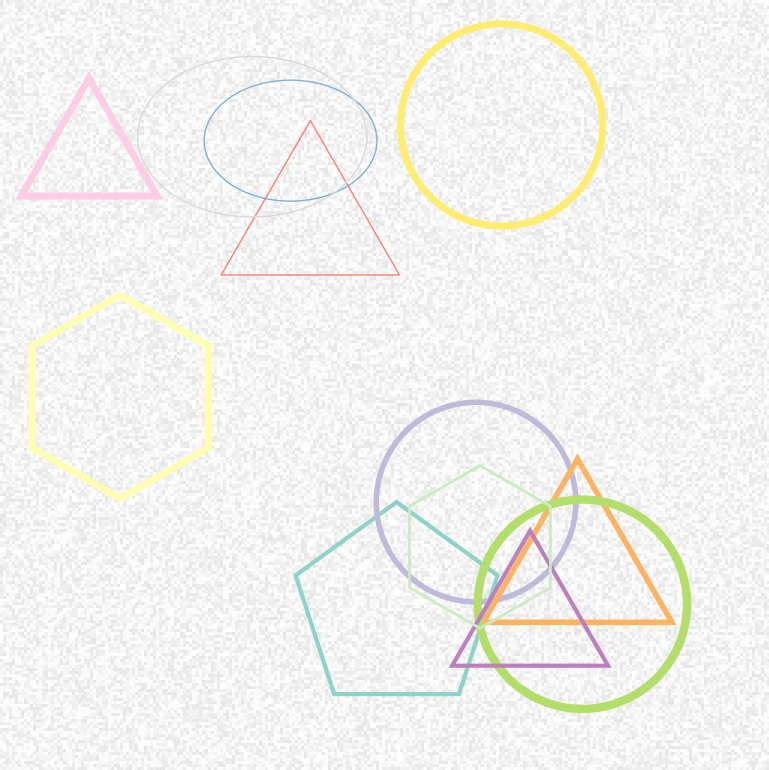[{"shape": "pentagon", "thickness": 1.5, "radius": 0.69, "center": [0.515, 0.21]}, {"shape": "hexagon", "thickness": 2.5, "radius": 0.66, "center": [0.156, 0.485]}, {"shape": "circle", "thickness": 2, "radius": 0.65, "center": [0.618, 0.348]}, {"shape": "triangle", "thickness": 0.5, "radius": 0.67, "center": [0.403, 0.71]}, {"shape": "oval", "thickness": 0.5, "radius": 0.56, "center": [0.377, 0.817]}, {"shape": "triangle", "thickness": 2, "radius": 0.71, "center": [0.75, 0.263]}, {"shape": "circle", "thickness": 3, "radius": 0.68, "center": [0.756, 0.215]}, {"shape": "triangle", "thickness": 2.5, "radius": 0.51, "center": [0.116, 0.796]}, {"shape": "oval", "thickness": 0.5, "radius": 0.74, "center": [0.328, 0.822]}, {"shape": "triangle", "thickness": 1.5, "radius": 0.58, "center": [0.688, 0.194]}, {"shape": "hexagon", "thickness": 1, "radius": 0.53, "center": [0.623, 0.29]}, {"shape": "circle", "thickness": 2.5, "radius": 0.66, "center": [0.651, 0.838]}]